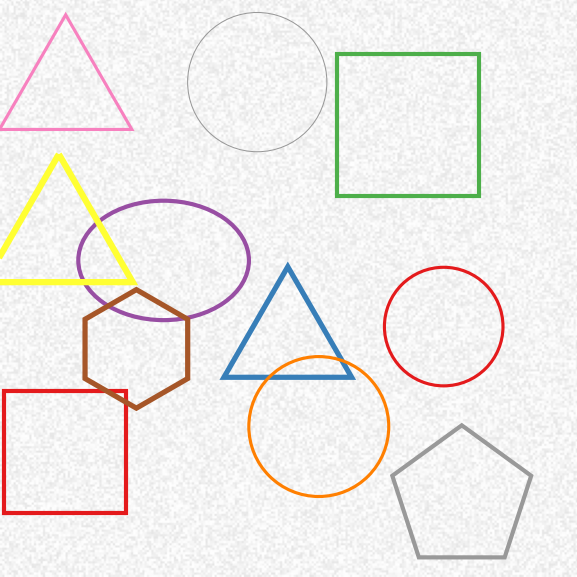[{"shape": "circle", "thickness": 1.5, "radius": 0.51, "center": [0.768, 0.434]}, {"shape": "square", "thickness": 2, "radius": 0.53, "center": [0.112, 0.216]}, {"shape": "triangle", "thickness": 2.5, "radius": 0.64, "center": [0.498, 0.41]}, {"shape": "square", "thickness": 2, "radius": 0.62, "center": [0.706, 0.782]}, {"shape": "oval", "thickness": 2, "radius": 0.74, "center": [0.283, 0.548]}, {"shape": "circle", "thickness": 1.5, "radius": 0.61, "center": [0.552, 0.261]}, {"shape": "triangle", "thickness": 3, "radius": 0.74, "center": [0.102, 0.584]}, {"shape": "hexagon", "thickness": 2.5, "radius": 0.51, "center": [0.236, 0.395]}, {"shape": "triangle", "thickness": 1.5, "radius": 0.66, "center": [0.114, 0.841]}, {"shape": "circle", "thickness": 0.5, "radius": 0.6, "center": [0.445, 0.857]}, {"shape": "pentagon", "thickness": 2, "radius": 0.63, "center": [0.8, 0.136]}]